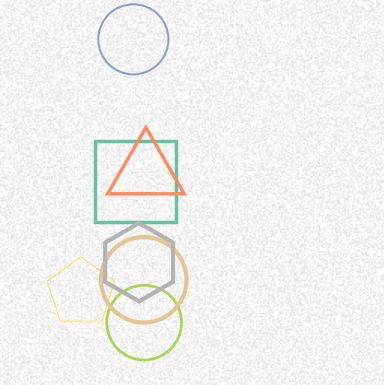[{"shape": "square", "thickness": 2.5, "radius": 0.52, "center": [0.352, 0.528]}, {"shape": "triangle", "thickness": 2.5, "radius": 0.57, "center": [0.379, 0.554]}, {"shape": "circle", "thickness": 1.5, "radius": 0.46, "center": [0.346, 0.898]}, {"shape": "circle", "thickness": 2, "radius": 0.49, "center": [0.374, 0.162]}, {"shape": "pentagon", "thickness": 0.5, "radius": 0.46, "center": [0.21, 0.241]}, {"shape": "circle", "thickness": 3, "radius": 0.56, "center": [0.373, 0.273]}, {"shape": "hexagon", "thickness": 3, "radius": 0.51, "center": [0.361, 0.319]}]